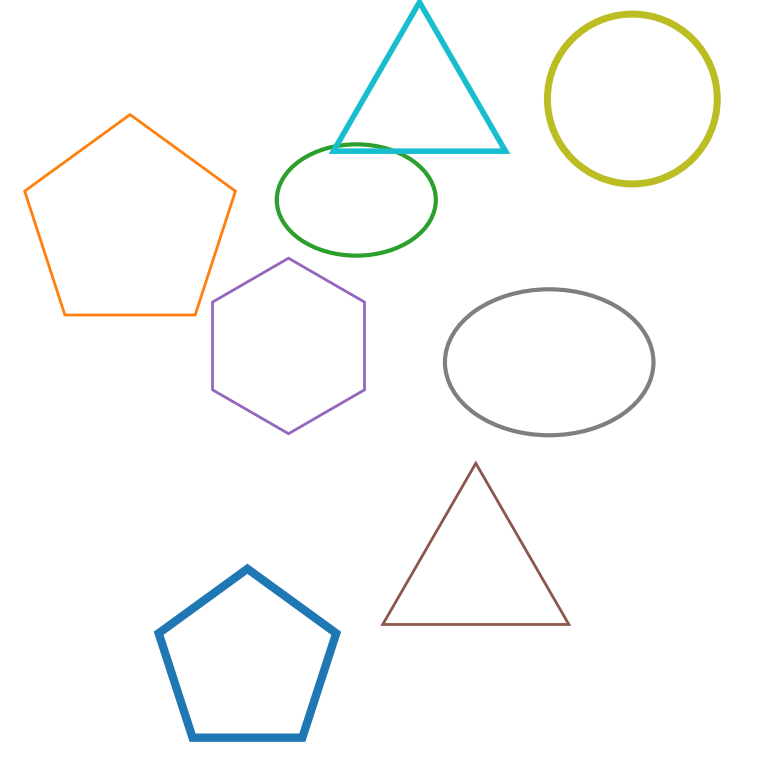[{"shape": "pentagon", "thickness": 3, "radius": 0.61, "center": [0.321, 0.14]}, {"shape": "pentagon", "thickness": 1, "radius": 0.72, "center": [0.169, 0.707]}, {"shape": "oval", "thickness": 1.5, "radius": 0.52, "center": [0.463, 0.74]}, {"shape": "hexagon", "thickness": 1, "radius": 0.57, "center": [0.375, 0.551]}, {"shape": "triangle", "thickness": 1, "radius": 0.7, "center": [0.618, 0.259]}, {"shape": "oval", "thickness": 1.5, "radius": 0.68, "center": [0.713, 0.53]}, {"shape": "circle", "thickness": 2.5, "radius": 0.55, "center": [0.821, 0.871]}, {"shape": "triangle", "thickness": 2, "radius": 0.65, "center": [0.545, 0.868]}]